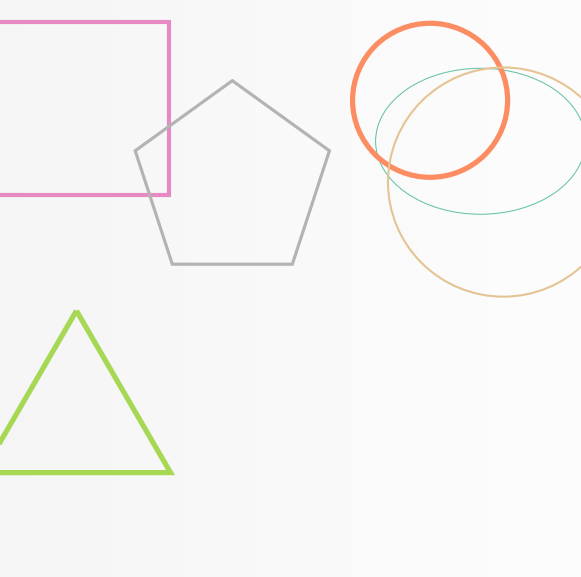[{"shape": "oval", "thickness": 0.5, "radius": 0.9, "center": [0.827, 0.755]}, {"shape": "circle", "thickness": 2.5, "radius": 0.67, "center": [0.74, 0.825]}, {"shape": "square", "thickness": 2, "radius": 0.75, "center": [0.141, 0.812]}, {"shape": "triangle", "thickness": 2.5, "radius": 0.93, "center": [0.132, 0.274]}, {"shape": "circle", "thickness": 1, "radius": 0.99, "center": [0.866, 0.684]}, {"shape": "pentagon", "thickness": 1.5, "radius": 0.88, "center": [0.4, 0.684]}]